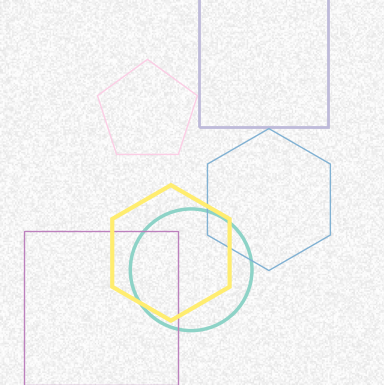[{"shape": "circle", "thickness": 2.5, "radius": 0.79, "center": [0.496, 0.299]}, {"shape": "square", "thickness": 2, "radius": 0.84, "center": [0.685, 0.837]}, {"shape": "hexagon", "thickness": 1, "radius": 0.92, "center": [0.698, 0.482]}, {"shape": "pentagon", "thickness": 1, "radius": 0.68, "center": [0.383, 0.709]}, {"shape": "square", "thickness": 1, "radius": 1.0, "center": [0.262, 0.2]}, {"shape": "hexagon", "thickness": 3, "radius": 0.88, "center": [0.444, 0.343]}]